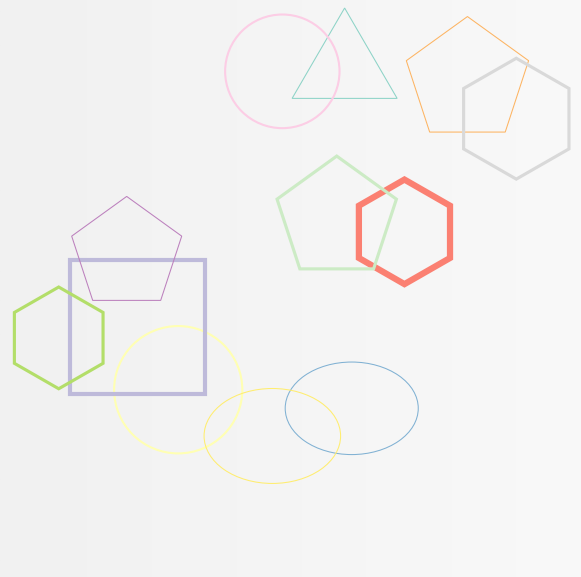[{"shape": "triangle", "thickness": 0.5, "radius": 0.52, "center": [0.593, 0.881]}, {"shape": "circle", "thickness": 1, "radius": 0.55, "center": [0.307, 0.324]}, {"shape": "square", "thickness": 2, "radius": 0.58, "center": [0.236, 0.432]}, {"shape": "hexagon", "thickness": 3, "radius": 0.45, "center": [0.696, 0.598]}, {"shape": "oval", "thickness": 0.5, "radius": 0.57, "center": [0.605, 0.292]}, {"shape": "pentagon", "thickness": 0.5, "radius": 0.55, "center": [0.804, 0.86]}, {"shape": "hexagon", "thickness": 1.5, "radius": 0.44, "center": [0.101, 0.414]}, {"shape": "circle", "thickness": 1, "radius": 0.49, "center": [0.486, 0.876]}, {"shape": "hexagon", "thickness": 1.5, "radius": 0.52, "center": [0.888, 0.794]}, {"shape": "pentagon", "thickness": 0.5, "radius": 0.5, "center": [0.218, 0.559]}, {"shape": "pentagon", "thickness": 1.5, "radius": 0.54, "center": [0.579, 0.621]}, {"shape": "oval", "thickness": 0.5, "radius": 0.59, "center": [0.469, 0.244]}]